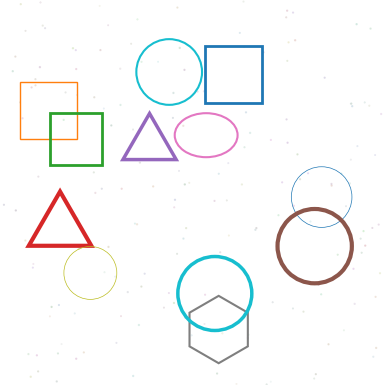[{"shape": "circle", "thickness": 0.5, "radius": 0.39, "center": [0.835, 0.488]}, {"shape": "square", "thickness": 2, "radius": 0.37, "center": [0.607, 0.806]}, {"shape": "square", "thickness": 1, "radius": 0.37, "center": [0.125, 0.713]}, {"shape": "square", "thickness": 2, "radius": 0.34, "center": [0.198, 0.639]}, {"shape": "triangle", "thickness": 3, "radius": 0.47, "center": [0.156, 0.409]}, {"shape": "triangle", "thickness": 2.5, "radius": 0.4, "center": [0.388, 0.625]}, {"shape": "circle", "thickness": 3, "radius": 0.48, "center": [0.817, 0.361]}, {"shape": "oval", "thickness": 1.5, "radius": 0.41, "center": [0.535, 0.649]}, {"shape": "hexagon", "thickness": 1.5, "radius": 0.44, "center": [0.568, 0.144]}, {"shape": "circle", "thickness": 0.5, "radius": 0.34, "center": [0.235, 0.291]}, {"shape": "circle", "thickness": 1.5, "radius": 0.43, "center": [0.439, 0.813]}, {"shape": "circle", "thickness": 2.5, "radius": 0.48, "center": [0.558, 0.238]}]